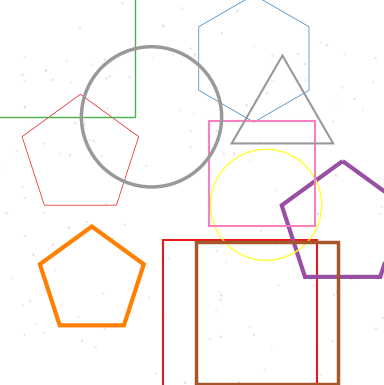[{"shape": "pentagon", "thickness": 0.5, "radius": 0.8, "center": [0.209, 0.596]}, {"shape": "square", "thickness": 1.5, "radius": 1.0, "center": [0.624, 0.178]}, {"shape": "hexagon", "thickness": 0.5, "radius": 0.83, "center": [0.659, 0.848]}, {"shape": "square", "thickness": 1, "radius": 0.91, "center": [0.167, 0.879]}, {"shape": "pentagon", "thickness": 3, "radius": 0.83, "center": [0.89, 0.415]}, {"shape": "pentagon", "thickness": 3, "radius": 0.71, "center": [0.239, 0.27]}, {"shape": "circle", "thickness": 1, "radius": 0.72, "center": [0.691, 0.468]}, {"shape": "square", "thickness": 2.5, "radius": 0.92, "center": [0.693, 0.187]}, {"shape": "square", "thickness": 1.5, "radius": 0.68, "center": [0.68, 0.549]}, {"shape": "triangle", "thickness": 1.5, "radius": 0.76, "center": [0.734, 0.704]}, {"shape": "circle", "thickness": 2.5, "radius": 0.91, "center": [0.394, 0.696]}]